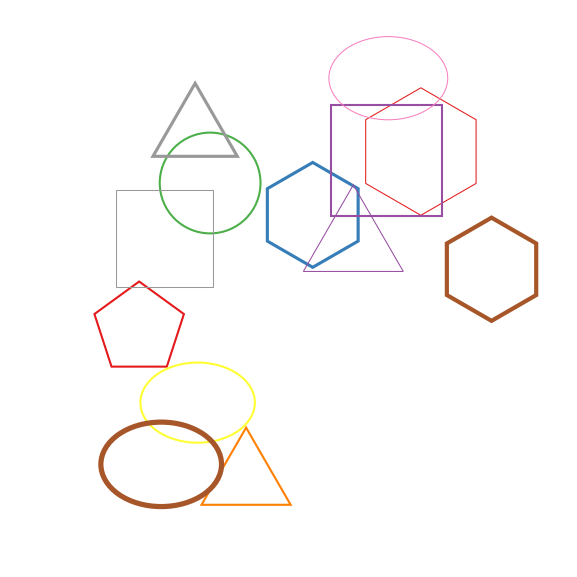[{"shape": "hexagon", "thickness": 0.5, "radius": 0.55, "center": [0.729, 0.737]}, {"shape": "pentagon", "thickness": 1, "radius": 0.41, "center": [0.241, 0.43]}, {"shape": "hexagon", "thickness": 1.5, "radius": 0.45, "center": [0.542, 0.627]}, {"shape": "circle", "thickness": 1, "radius": 0.44, "center": [0.364, 0.682]}, {"shape": "square", "thickness": 1, "radius": 0.48, "center": [0.669, 0.722]}, {"shape": "triangle", "thickness": 0.5, "radius": 0.5, "center": [0.612, 0.579]}, {"shape": "triangle", "thickness": 1, "radius": 0.45, "center": [0.426, 0.17]}, {"shape": "oval", "thickness": 1, "radius": 0.5, "center": [0.342, 0.302]}, {"shape": "hexagon", "thickness": 2, "radius": 0.45, "center": [0.851, 0.533]}, {"shape": "oval", "thickness": 2.5, "radius": 0.52, "center": [0.279, 0.195]}, {"shape": "oval", "thickness": 0.5, "radius": 0.51, "center": [0.672, 0.864]}, {"shape": "square", "thickness": 0.5, "radius": 0.42, "center": [0.285, 0.587]}, {"shape": "triangle", "thickness": 1.5, "radius": 0.42, "center": [0.338, 0.771]}]